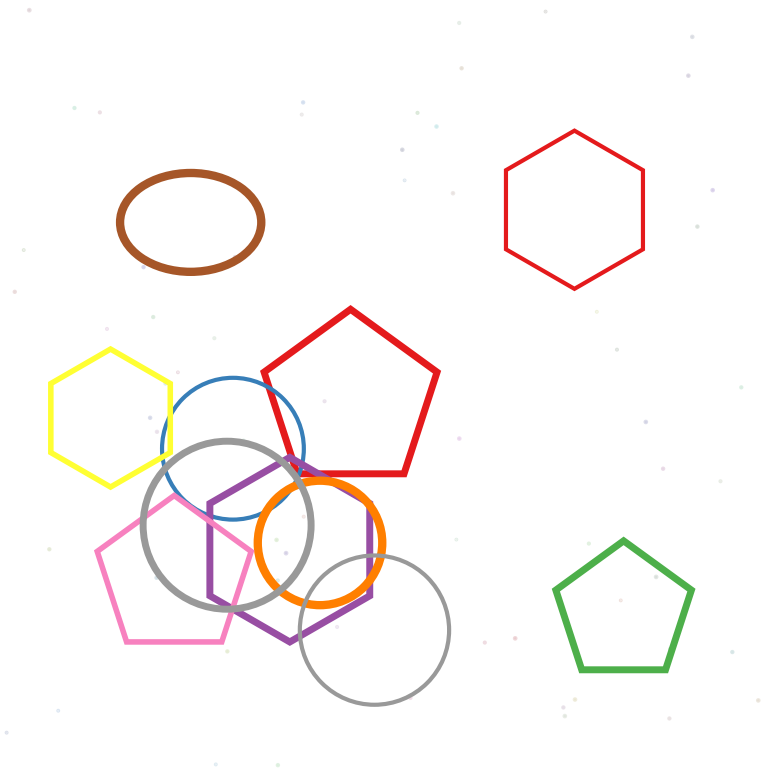[{"shape": "hexagon", "thickness": 1.5, "radius": 0.51, "center": [0.746, 0.728]}, {"shape": "pentagon", "thickness": 2.5, "radius": 0.59, "center": [0.455, 0.48]}, {"shape": "circle", "thickness": 1.5, "radius": 0.46, "center": [0.303, 0.417]}, {"shape": "pentagon", "thickness": 2.5, "radius": 0.46, "center": [0.81, 0.205]}, {"shape": "hexagon", "thickness": 2.5, "radius": 0.6, "center": [0.376, 0.286]}, {"shape": "circle", "thickness": 3, "radius": 0.4, "center": [0.416, 0.295]}, {"shape": "hexagon", "thickness": 2, "radius": 0.45, "center": [0.144, 0.457]}, {"shape": "oval", "thickness": 3, "radius": 0.46, "center": [0.248, 0.711]}, {"shape": "pentagon", "thickness": 2, "radius": 0.53, "center": [0.226, 0.251]}, {"shape": "circle", "thickness": 2.5, "radius": 0.55, "center": [0.295, 0.318]}, {"shape": "circle", "thickness": 1.5, "radius": 0.48, "center": [0.486, 0.182]}]